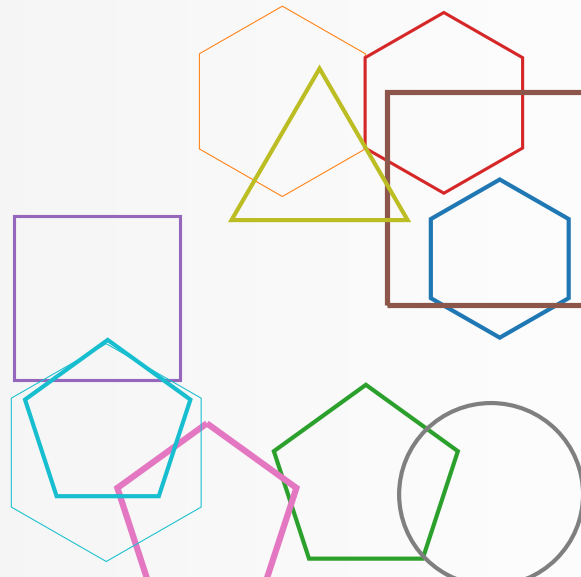[{"shape": "hexagon", "thickness": 2, "radius": 0.68, "center": [0.86, 0.551]}, {"shape": "hexagon", "thickness": 0.5, "radius": 0.82, "center": [0.486, 0.824]}, {"shape": "pentagon", "thickness": 2, "radius": 0.83, "center": [0.629, 0.166]}, {"shape": "hexagon", "thickness": 1.5, "radius": 0.78, "center": [0.764, 0.821]}, {"shape": "square", "thickness": 1.5, "radius": 0.71, "center": [0.167, 0.483]}, {"shape": "square", "thickness": 2.5, "radius": 0.92, "center": [0.851, 0.656]}, {"shape": "pentagon", "thickness": 3, "radius": 0.81, "center": [0.356, 0.104]}, {"shape": "circle", "thickness": 2, "radius": 0.79, "center": [0.845, 0.143]}, {"shape": "triangle", "thickness": 2, "radius": 0.87, "center": [0.55, 0.706]}, {"shape": "pentagon", "thickness": 2, "radius": 0.75, "center": [0.185, 0.261]}, {"shape": "hexagon", "thickness": 0.5, "radius": 0.94, "center": [0.183, 0.215]}]